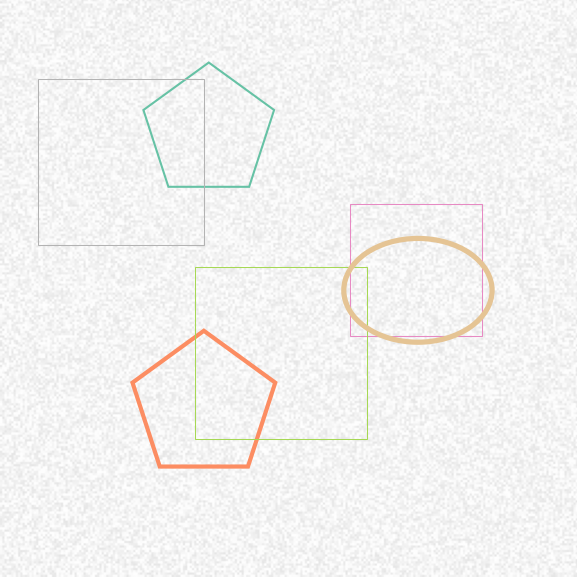[{"shape": "pentagon", "thickness": 1, "radius": 0.59, "center": [0.361, 0.772]}, {"shape": "pentagon", "thickness": 2, "radius": 0.65, "center": [0.353, 0.296]}, {"shape": "square", "thickness": 0.5, "radius": 0.57, "center": [0.72, 0.532]}, {"shape": "square", "thickness": 0.5, "radius": 0.74, "center": [0.487, 0.388]}, {"shape": "oval", "thickness": 2.5, "radius": 0.64, "center": [0.724, 0.496]}, {"shape": "square", "thickness": 0.5, "radius": 0.72, "center": [0.209, 0.718]}]